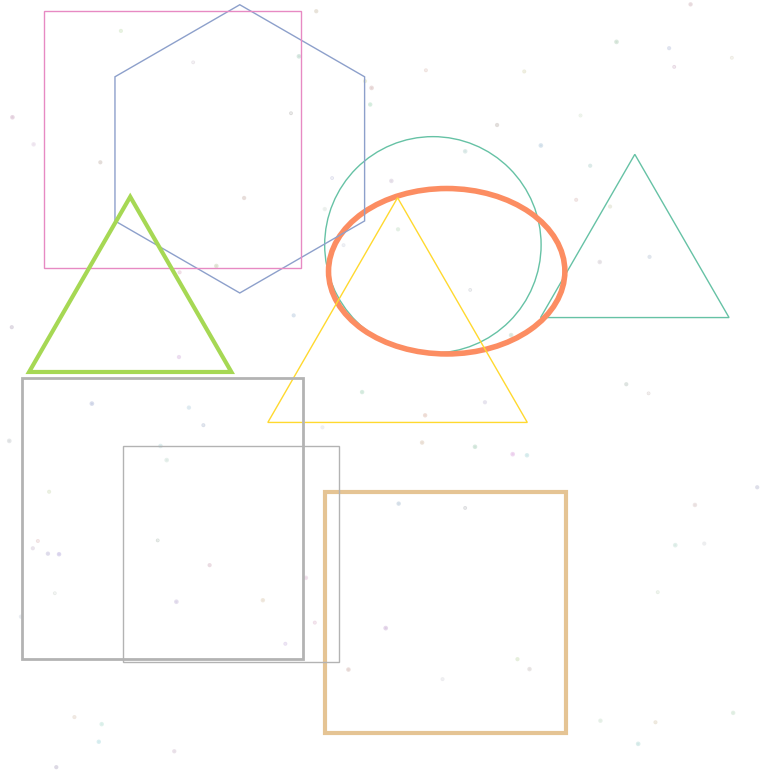[{"shape": "circle", "thickness": 0.5, "radius": 0.7, "center": [0.562, 0.682]}, {"shape": "triangle", "thickness": 0.5, "radius": 0.71, "center": [0.824, 0.658]}, {"shape": "oval", "thickness": 2, "radius": 0.77, "center": [0.58, 0.648]}, {"shape": "hexagon", "thickness": 0.5, "radius": 0.94, "center": [0.311, 0.807]}, {"shape": "square", "thickness": 0.5, "radius": 0.84, "center": [0.224, 0.818]}, {"shape": "triangle", "thickness": 1.5, "radius": 0.76, "center": [0.169, 0.593]}, {"shape": "triangle", "thickness": 0.5, "radius": 0.97, "center": [0.516, 0.549]}, {"shape": "square", "thickness": 1.5, "radius": 0.78, "center": [0.579, 0.204]}, {"shape": "square", "thickness": 1, "radius": 0.91, "center": [0.211, 0.326]}, {"shape": "square", "thickness": 0.5, "radius": 0.7, "center": [0.3, 0.281]}]